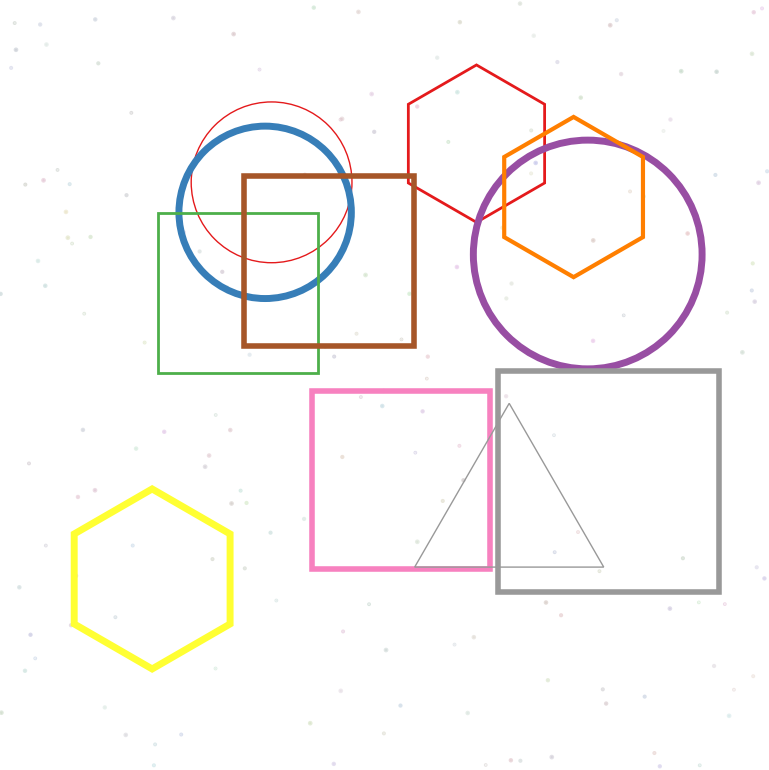[{"shape": "circle", "thickness": 0.5, "radius": 0.52, "center": [0.353, 0.763]}, {"shape": "hexagon", "thickness": 1, "radius": 0.51, "center": [0.619, 0.813]}, {"shape": "circle", "thickness": 2.5, "radius": 0.56, "center": [0.344, 0.724]}, {"shape": "square", "thickness": 1, "radius": 0.52, "center": [0.309, 0.619]}, {"shape": "circle", "thickness": 2.5, "radius": 0.74, "center": [0.763, 0.669]}, {"shape": "hexagon", "thickness": 1.5, "radius": 0.52, "center": [0.745, 0.744]}, {"shape": "hexagon", "thickness": 2.5, "radius": 0.58, "center": [0.198, 0.248]}, {"shape": "square", "thickness": 2, "radius": 0.55, "center": [0.427, 0.661]}, {"shape": "square", "thickness": 2, "radius": 0.58, "center": [0.521, 0.377]}, {"shape": "triangle", "thickness": 0.5, "radius": 0.71, "center": [0.661, 0.334]}, {"shape": "square", "thickness": 2, "radius": 0.72, "center": [0.79, 0.375]}]